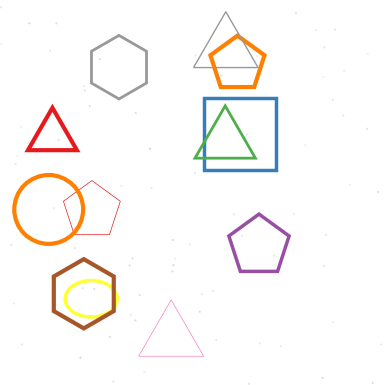[{"shape": "triangle", "thickness": 3, "radius": 0.37, "center": [0.136, 0.647]}, {"shape": "pentagon", "thickness": 0.5, "radius": 0.39, "center": [0.239, 0.453]}, {"shape": "square", "thickness": 2.5, "radius": 0.46, "center": [0.623, 0.651]}, {"shape": "triangle", "thickness": 2, "radius": 0.45, "center": [0.585, 0.634]}, {"shape": "pentagon", "thickness": 2.5, "radius": 0.41, "center": [0.673, 0.362]}, {"shape": "circle", "thickness": 3, "radius": 0.45, "center": [0.127, 0.456]}, {"shape": "pentagon", "thickness": 3, "radius": 0.37, "center": [0.617, 0.834]}, {"shape": "oval", "thickness": 2.5, "radius": 0.34, "center": [0.237, 0.224]}, {"shape": "hexagon", "thickness": 3, "radius": 0.45, "center": [0.218, 0.237]}, {"shape": "triangle", "thickness": 0.5, "radius": 0.49, "center": [0.445, 0.123]}, {"shape": "triangle", "thickness": 1, "radius": 0.48, "center": [0.586, 0.873]}, {"shape": "hexagon", "thickness": 2, "radius": 0.41, "center": [0.309, 0.826]}]